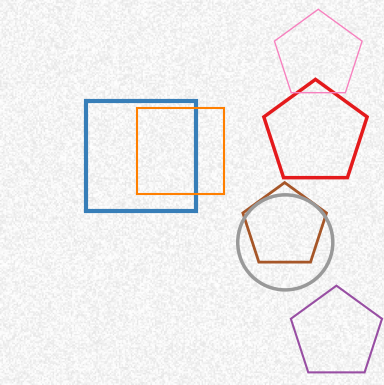[{"shape": "pentagon", "thickness": 2.5, "radius": 0.71, "center": [0.819, 0.653]}, {"shape": "square", "thickness": 3, "radius": 0.72, "center": [0.366, 0.594]}, {"shape": "pentagon", "thickness": 1.5, "radius": 0.62, "center": [0.874, 0.134]}, {"shape": "square", "thickness": 1.5, "radius": 0.56, "center": [0.468, 0.608]}, {"shape": "pentagon", "thickness": 2, "radius": 0.57, "center": [0.739, 0.412]}, {"shape": "pentagon", "thickness": 1, "radius": 0.6, "center": [0.827, 0.856]}, {"shape": "circle", "thickness": 2.5, "radius": 0.62, "center": [0.741, 0.37]}]